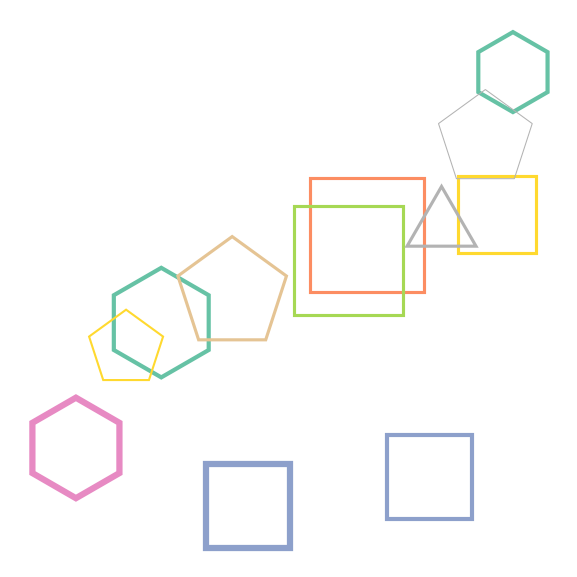[{"shape": "hexagon", "thickness": 2, "radius": 0.35, "center": [0.888, 0.874]}, {"shape": "hexagon", "thickness": 2, "radius": 0.47, "center": [0.279, 0.441]}, {"shape": "square", "thickness": 1.5, "radius": 0.49, "center": [0.636, 0.592]}, {"shape": "square", "thickness": 2, "radius": 0.37, "center": [0.743, 0.173]}, {"shape": "square", "thickness": 3, "radius": 0.37, "center": [0.43, 0.123]}, {"shape": "hexagon", "thickness": 3, "radius": 0.44, "center": [0.131, 0.223]}, {"shape": "square", "thickness": 1.5, "radius": 0.47, "center": [0.603, 0.549]}, {"shape": "square", "thickness": 1.5, "radius": 0.33, "center": [0.861, 0.628]}, {"shape": "pentagon", "thickness": 1, "radius": 0.34, "center": [0.218, 0.396]}, {"shape": "pentagon", "thickness": 1.5, "radius": 0.49, "center": [0.402, 0.491]}, {"shape": "pentagon", "thickness": 0.5, "radius": 0.43, "center": [0.84, 0.759]}, {"shape": "triangle", "thickness": 1.5, "radius": 0.34, "center": [0.765, 0.607]}]